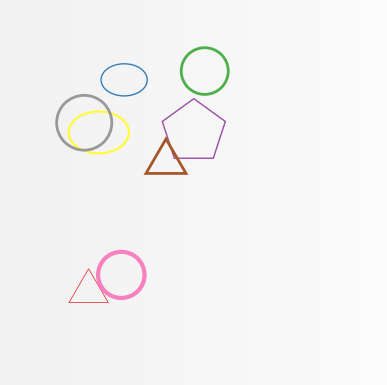[{"shape": "triangle", "thickness": 0.5, "radius": 0.29, "center": [0.229, 0.243]}, {"shape": "oval", "thickness": 1, "radius": 0.3, "center": [0.32, 0.793]}, {"shape": "circle", "thickness": 2, "radius": 0.3, "center": [0.528, 0.815]}, {"shape": "pentagon", "thickness": 1, "radius": 0.43, "center": [0.5, 0.658]}, {"shape": "oval", "thickness": 1.5, "radius": 0.39, "center": [0.255, 0.656]}, {"shape": "triangle", "thickness": 2, "radius": 0.3, "center": [0.428, 0.579]}, {"shape": "circle", "thickness": 3, "radius": 0.3, "center": [0.313, 0.286]}, {"shape": "circle", "thickness": 2, "radius": 0.36, "center": [0.217, 0.681]}]